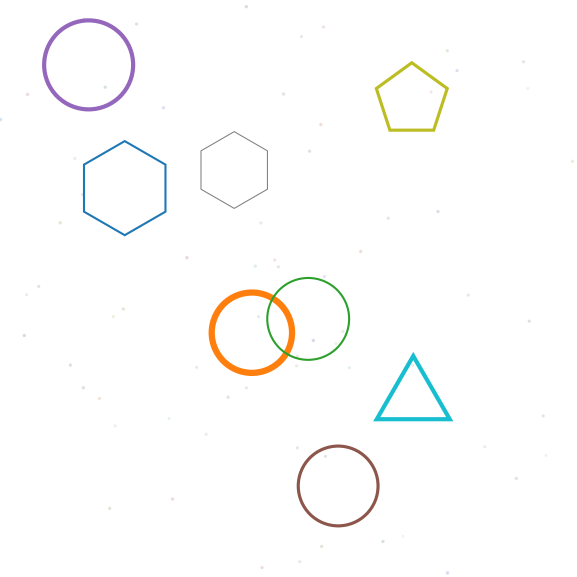[{"shape": "hexagon", "thickness": 1, "radius": 0.41, "center": [0.216, 0.673]}, {"shape": "circle", "thickness": 3, "radius": 0.35, "center": [0.436, 0.423]}, {"shape": "circle", "thickness": 1, "radius": 0.35, "center": [0.534, 0.447]}, {"shape": "circle", "thickness": 2, "radius": 0.39, "center": [0.153, 0.887]}, {"shape": "circle", "thickness": 1.5, "radius": 0.35, "center": [0.586, 0.158]}, {"shape": "hexagon", "thickness": 0.5, "radius": 0.33, "center": [0.406, 0.705]}, {"shape": "pentagon", "thickness": 1.5, "radius": 0.32, "center": [0.713, 0.826]}, {"shape": "triangle", "thickness": 2, "radius": 0.36, "center": [0.716, 0.31]}]